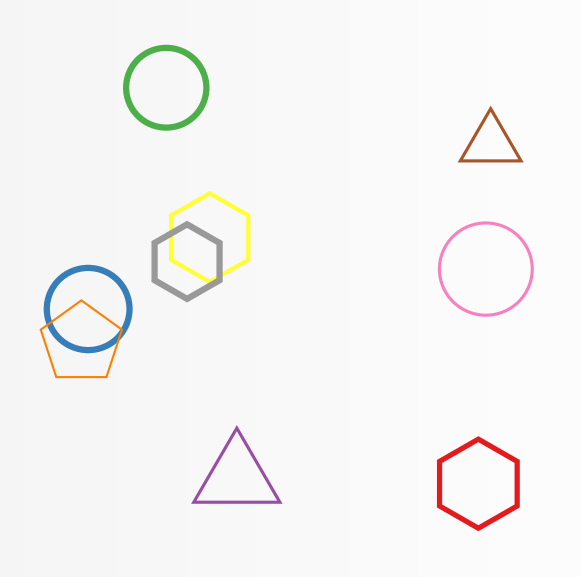[{"shape": "hexagon", "thickness": 2.5, "radius": 0.39, "center": [0.823, 0.162]}, {"shape": "circle", "thickness": 3, "radius": 0.36, "center": [0.152, 0.464]}, {"shape": "circle", "thickness": 3, "radius": 0.35, "center": [0.286, 0.847]}, {"shape": "triangle", "thickness": 1.5, "radius": 0.43, "center": [0.407, 0.172]}, {"shape": "pentagon", "thickness": 1, "radius": 0.37, "center": [0.14, 0.406]}, {"shape": "hexagon", "thickness": 2, "radius": 0.38, "center": [0.361, 0.588]}, {"shape": "triangle", "thickness": 1.5, "radius": 0.3, "center": [0.844, 0.751]}, {"shape": "circle", "thickness": 1.5, "radius": 0.4, "center": [0.836, 0.533]}, {"shape": "hexagon", "thickness": 3, "radius": 0.32, "center": [0.322, 0.546]}]